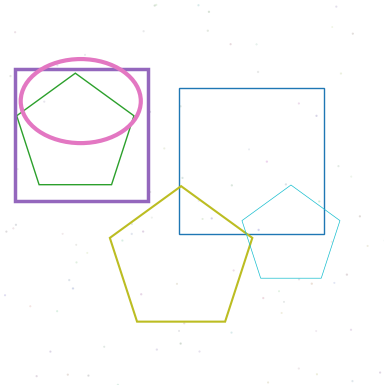[{"shape": "square", "thickness": 1, "radius": 0.95, "center": [0.654, 0.582]}, {"shape": "pentagon", "thickness": 1, "radius": 0.8, "center": [0.196, 0.65]}, {"shape": "square", "thickness": 2.5, "radius": 0.86, "center": [0.212, 0.649]}, {"shape": "oval", "thickness": 3, "radius": 0.78, "center": [0.21, 0.737]}, {"shape": "pentagon", "thickness": 1.5, "radius": 0.97, "center": [0.47, 0.322]}, {"shape": "pentagon", "thickness": 0.5, "radius": 0.67, "center": [0.756, 0.386]}]